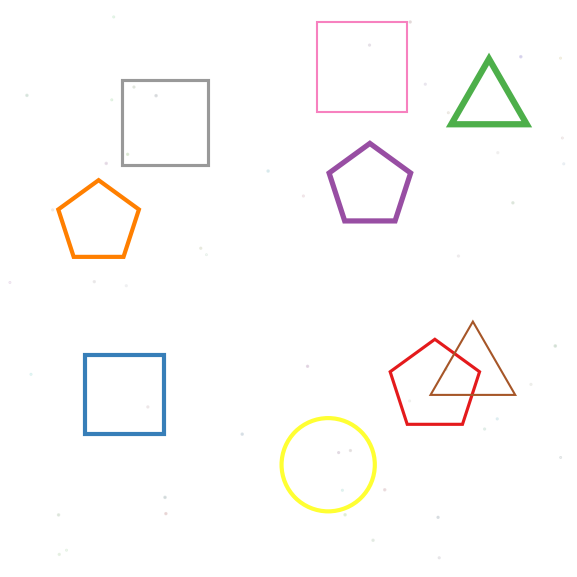[{"shape": "pentagon", "thickness": 1.5, "radius": 0.41, "center": [0.753, 0.33]}, {"shape": "square", "thickness": 2, "radius": 0.34, "center": [0.215, 0.316]}, {"shape": "triangle", "thickness": 3, "radius": 0.38, "center": [0.847, 0.822]}, {"shape": "pentagon", "thickness": 2.5, "radius": 0.37, "center": [0.64, 0.677]}, {"shape": "pentagon", "thickness": 2, "radius": 0.37, "center": [0.171, 0.614]}, {"shape": "circle", "thickness": 2, "radius": 0.4, "center": [0.568, 0.194]}, {"shape": "triangle", "thickness": 1, "radius": 0.42, "center": [0.819, 0.358]}, {"shape": "square", "thickness": 1, "radius": 0.39, "center": [0.626, 0.883]}, {"shape": "square", "thickness": 1.5, "radius": 0.37, "center": [0.285, 0.787]}]